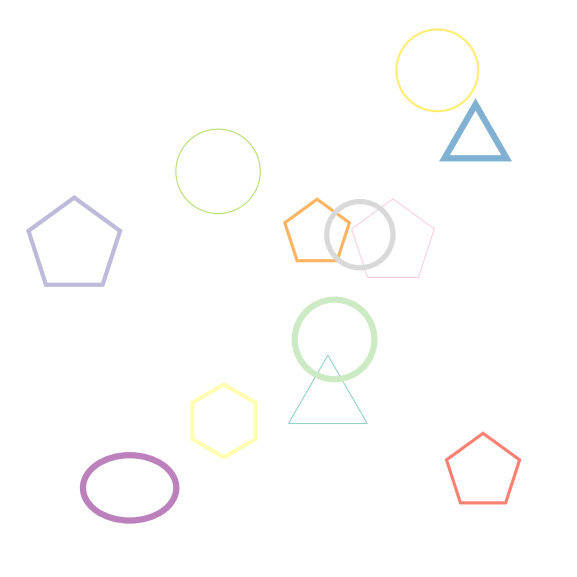[{"shape": "triangle", "thickness": 0.5, "radius": 0.39, "center": [0.568, 0.305]}, {"shape": "hexagon", "thickness": 2, "radius": 0.32, "center": [0.388, 0.27]}, {"shape": "pentagon", "thickness": 2, "radius": 0.42, "center": [0.129, 0.574]}, {"shape": "pentagon", "thickness": 1.5, "radius": 0.33, "center": [0.836, 0.182]}, {"shape": "triangle", "thickness": 3, "radius": 0.31, "center": [0.824, 0.756]}, {"shape": "pentagon", "thickness": 1.5, "radius": 0.29, "center": [0.549, 0.595]}, {"shape": "circle", "thickness": 0.5, "radius": 0.37, "center": [0.378, 0.702]}, {"shape": "pentagon", "thickness": 0.5, "radius": 0.38, "center": [0.681, 0.58]}, {"shape": "circle", "thickness": 2.5, "radius": 0.29, "center": [0.623, 0.593]}, {"shape": "oval", "thickness": 3, "radius": 0.4, "center": [0.224, 0.154]}, {"shape": "circle", "thickness": 3, "radius": 0.34, "center": [0.579, 0.411]}, {"shape": "circle", "thickness": 1, "radius": 0.35, "center": [0.757, 0.877]}]